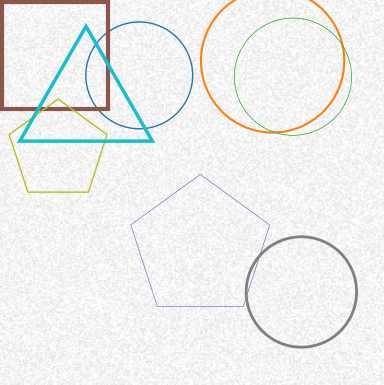[{"shape": "circle", "thickness": 1, "radius": 0.69, "center": [0.362, 0.804]}, {"shape": "circle", "thickness": 1.5, "radius": 0.93, "center": [0.708, 0.842]}, {"shape": "circle", "thickness": 0.5, "radius": 0.76, "center": [0.761, 0.801]}, {"shape": "pentagon", "thickness": 0.5, "radius": 0.95, "center": [0.52, 0.357]}, {"shape": "square", "thickness": 3, "radius": 0.69, "center": [0.144, 0.856]}, {"shape": "circle", "thickness": 2, "radius": 0.72, "center": [0.783, 0.242]}, {"shape": "pentagon", "thickness": 1, "radius": 0.67, "center": [0.151, 0.609]}, {"shape": "triangle", "thickness": 2.5, "radius": 0.99, "center": [0.224, 0.733]}]